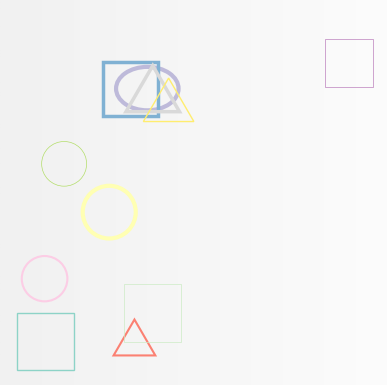[{"shape": "square", "thickness": 1, "radius": 0.37, "center": [0.117, 0.112]}, {"shape": "circle", "thickness": 3, "radius": 0.34, "center": [0.282, 0.449]}, {"shape": "oval", "thickness": 3, "radius": 0.4, "center": [0.38, 0.77]}, {"shape": "triangle", "thickness": 1.5, "radius": 0.31, "center": [0.347, 0.108]}, {"shape": "square", "thickness": 2.5, "radius": 0.35, "center": [0.337, 0.768]}, {"shape": "circle", "thickness": 0.5, "radius": 0.29, "center": [0.166, 0.574]}, {"shape": "circle", "thickness": 1.5, "radius": 0.29, "center": [0.115, 0.276]}, {"shape": "triangle", "thickness": 2.5, "radius": 0.4, "center": [0.394, 0.75]}, {"shape": "square", "thickness": 0.5, "radius": 0.31, "center": [0.9, 0.836]}, {"shape": "square", "thickness": 0.5, "radius": 0.37, "center": [0.393, 0.187]}, {"shape": "triangle", "thickness": 1, "radius": 0.38, "center": [0.435, 0.722]}]